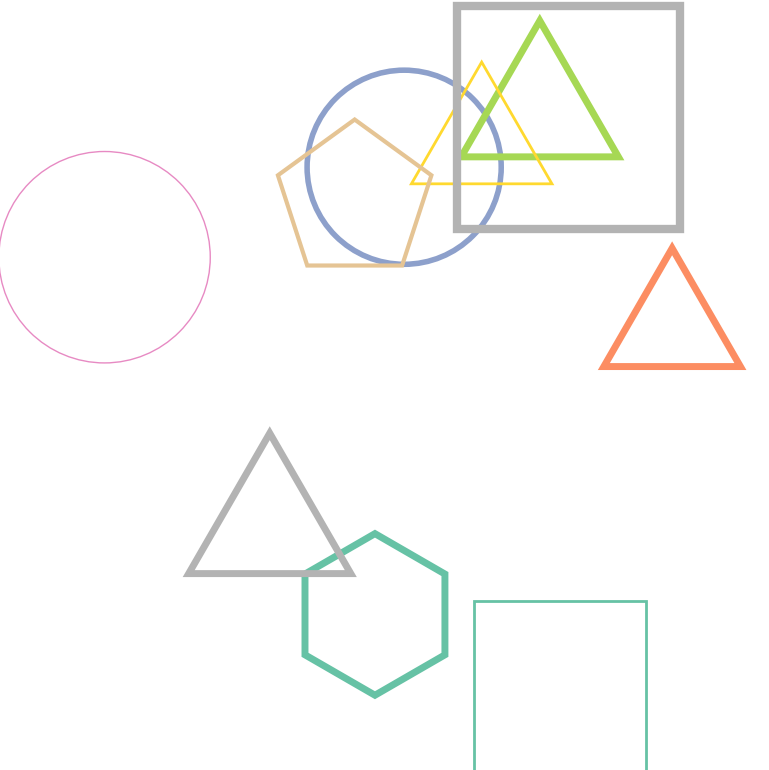[{"shape": "square", "thickness": 1, "radius": 0.56, "center": [0.728, 0.107]}, {"shape": "hexagon", "thickness": 2.5, "radius": 0.52, "center": [0.487, 0.202]}, {"shape": "triangle", "thickness": 2.5, "radius": 0.51, "center": [0.873, 0.575]}, {"shape": "circle", "thickness": 2, "radius": 0.63, "center": [0.525, 0.783]}, {"shape": "circle", "thickness": 0.5, "radius": 0.69, "center": [0.136, 0.666]}, {"shape": "triangle", "thickness": 2.5, "radius": 0.59, "center": [0.701, 0.855]}, {"shape": "triangle", "thickness": 1, "radius": 0.53, "center": [0.626, 0.814]}, {"shape": "pentagon", "thickness": 1.5, "radius": 0.52, "center": [0.461, 0.74]}, {"shape": "square", "thickness": 3, "radius": 0.72, "center": [0.739, 0.847]}, {"shape": "triangle", "thickness": 2.5, "radius": 0.61, "center": [0.35, 0.316]}]